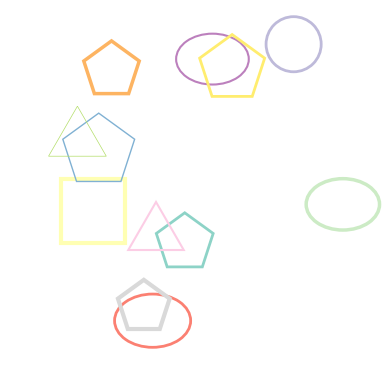[{"shape": "pentagon", "thickness": 2, "radius": 0.39, "center": [0.48, 0.37]}, {"shape": "square", "thickness": 3, "radius": 0.42, "center": [0.242, 0.452]}, {"shape": "circle", "thickness": 2, "radius": 0.36, "center": [0.763, 0.885]}, {"shape": "oval", "thickness": 2, "radius": 0.49, "center": [0.396, 0.167]}, {"shape": "pentagon", "thickness": 1, "radius": 0.49, "center": [0.256, 0.608]}, {"shape": "pentagon", "thickness": 2.5, "radius": 0.38, "center": [0.29, 0.818]}, {"shape": "triangle", "thickness": 0.5, "radius": 0.43, "center": [0.201, 0.638]}, {"shape": "triangle", "thickness": 1.5, "radius": 0.42, "center": [0.405, 0.392]}, {"shape": "pentagon", "thickness": 3, "radius": 0.35, "center": [0.374, 0.203]}, {"shape": "oval", "thickness": 1.5, "radius": 0.47, "center": [0.552, 0.846]}, {"shape": "oval", "thickness": 2.5, "radius": 0.48, "center": [0.891, 0.469]}, {"shape": "pentagon", "thickness": 2, "radius": 0.44, "center": [0.603, 0.821]}]